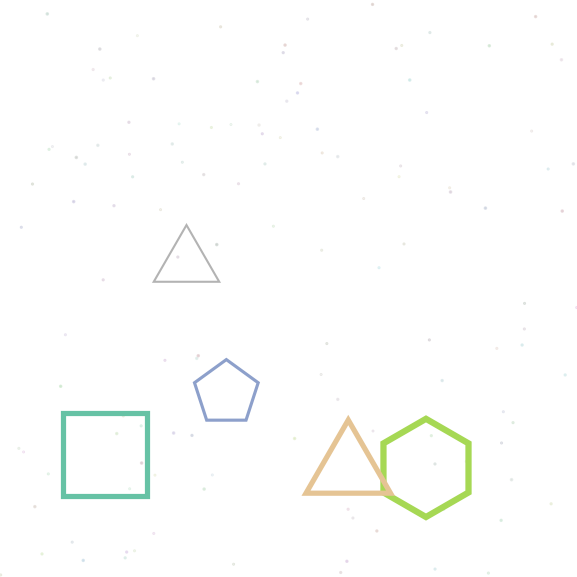[{"shape": "square", "thickness": 2.5, "radius": 0.36, "center": [0.182, 0.212]}, {"shape": "pentagon", "thickness": 1.5, "radius": 0.29, "center": [0.392, 0.318]}, {"shape": "hexagon", "thickness": 3, "radius": 0.43, "center": [0.738, 0.189]}, {"shape": "triangle", "thickness": 2.5, "radius": 0.42, "center": [0.603, 0.187]}, {"shape": "triangle", "thickness": 1, "radius": 0.33, "center": [0.323, 0.544]}]